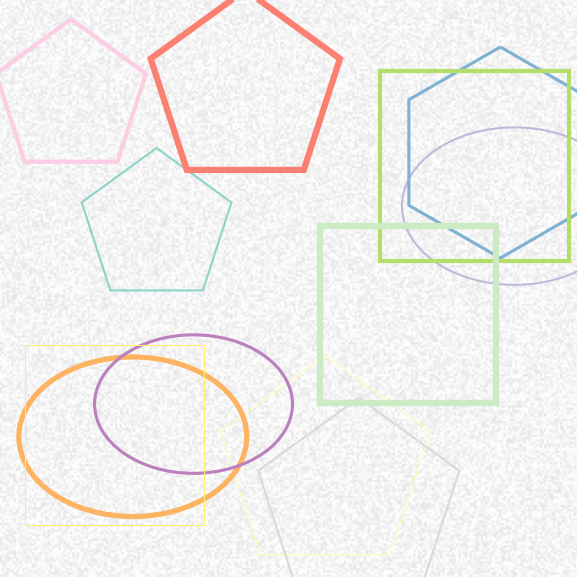[{"shape": "pentagon", "thickness": 1, "radius": 0.68, "center": [0.271, 0.607]}, {"shape": "pentagon", "thickness": 0.5, "radius": 0.95, "center": [0.563, 0.193]}, {"shape": "oval", "thickness": 1, "radius": 0.97, "center": [0.891, 0.642]}, {"shape": "pentagon", "thickness": 3, "radius": 0.86, "center": [0.425, 0.844]}, {"shape": "hexagon", "thickness": 1.5, "radius": 0.91, "center": [0.866, 0.735]}, {"shape": "oval", "thickness": 2.5, "radius": 0.99, "center": [0.23, 0.243]}, {"shape": "square", "thickness": 2, "radius": 0.82, "center": [0.821, 0.711]}, {"shape": "pentagon", "thickness": 2, "radius": 0.68, "center": [0.123, 0.829]}, {"shape": "pentagon", "thickness": 1, "radius": 0.92, "center": [0.621, 0.127]}, {"shape": "oval", "thickness": 1.5, "radius": 0.86, "center": [0.335, 0.299]}, {"shape": "square", "thickness": 3, "radius": 0.76, "center": [0.706, 0.454]}, {"shape": "square", "thickness": 0.5, "radius": 0.78, "center": [0.198, 0.247]}]